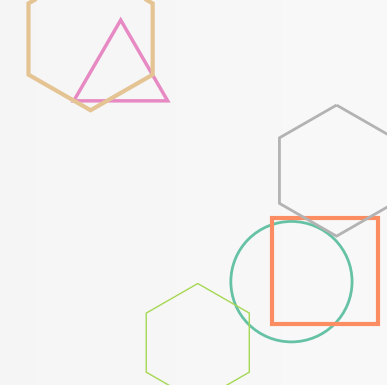[{"shape": "circle", "thickness": 2, "radius": 0.78, "center": [0.752, 0.268]}, {"shape": "square", "thickness": 3, "radius": 0.69, "center": [0.838, 0.295]}, {"shape": "triangle", "thickness": 2.5, "radius": 0.7, "center": [0.311, 0.808]}, {"shape": "hexagon", "thickness": 1, "radius": 0.77, "center": [0.51, 0.11]}, {"shape": "hexagon", "thickness": 3, "radius": 0.93, "center": [0.234, 0.899]}, {"shape": "hexagon", "thickness": 2, "radius": 0.85, "center": [0.869, 0.557]}]